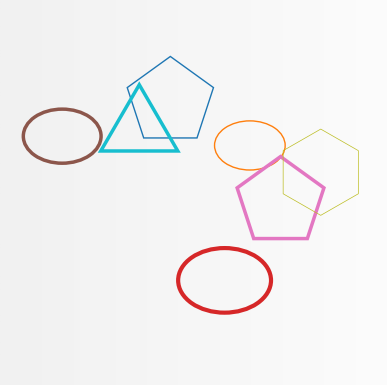[{"shape": "pentagon", "thickness": 1, "radius": 0.58, "center": [0.44, 0.736]}, {"shape": "oval", "thickness": 1, "radius": 0.46, "center": [0.645, 0.622]}, {"shape": "oval", "thickness": 3, "radius": 0.6, "center": [0.58, 0.272]}, {"shape": "oval", "thickness": 2.5, "radius": 0.5, "center": [0.161, 0.646]}, {"shape": "pentagon", "thickness": 2.5, "radius": 0.59, "center": [0.724, 0.476]}, {"shape": "hexagon", "thickness": 0.5, "radius": 0.56, "center": [0.828, 0.553]}, {"shape": "triangle", "thickness": 2.5, "radius": 0.57, "center": [0.359, 0.665]}]